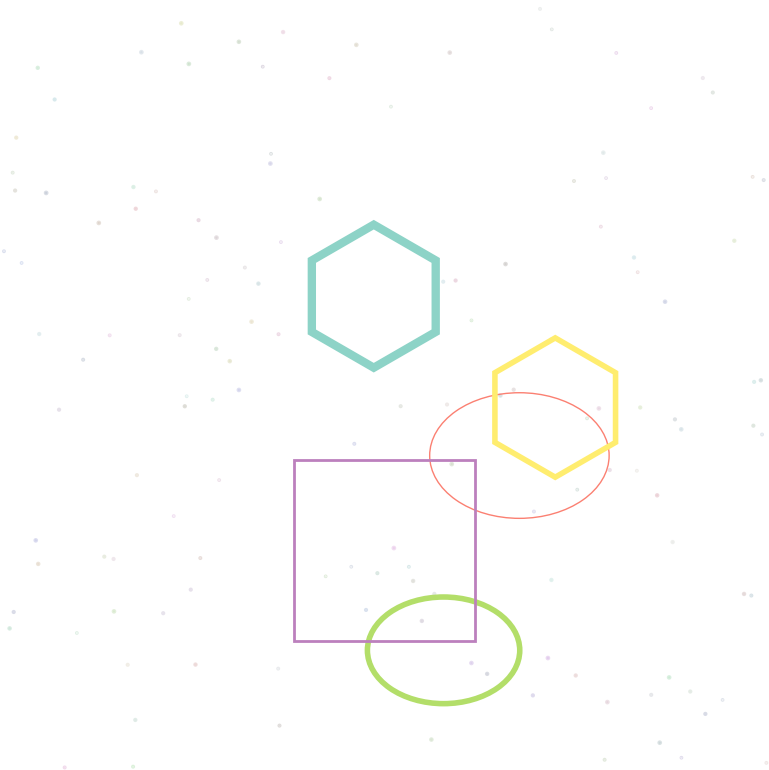[{"shape": "hexagon", "thickness": 3, "radius": 0.46, "center": [0.485, 0.615]}, {"shape": "oval", "thickness": 0.5, "radius": 0.58, "center": [0.675, 0.408]}, {"shape": "oval", "thickness": 2, "radius": 0.49, "center": [0.576, 0.155]}, {"shape": "square", "thickness": 1, "radius": 0.59, "center": [0.499, 0.285]}, {"shape": "hexagon", "thickness": 2, "radius": 0.45, "center": [0.721, 0.471]}]